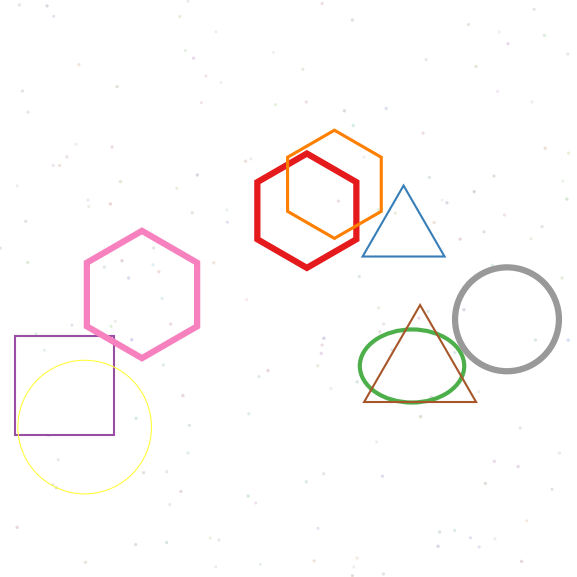[{"shape": "hexagon", "thickness": 3, "radius": 0.49, "center": [0.531, 0.634]}, {"shape": "triangle", "thickness": 1, "radius": 0.41, "center": [0.699, 0.596]}, {"shape": "oval", "thickness": 2, "radius": 0.45, "center": [0.713, 0.365]}, {"shape": "square", "thickness": 1, "radius": 0.43, "center": [0.111, 0.332]}, {"shape": "hexagon", "thickness": 1.5, "radius": 0.47, "center": [0.579, 0.68]}, {"shape": "circle", "thickness": 0.5, "radius": 0.58, "center": [0.147, 0.26]}, {"shape": "triangle", "thickness": 1, "radius": 0.56, "center": [0.727, 0.359]}, {"shape": "hexagon", "thickness": 3, "radius": 0.55, "center": [0.246, 0.489]}, {"shape": "circle", "thickness": 3, "radius": 0.45, "center": [0.878, 0.446]}]